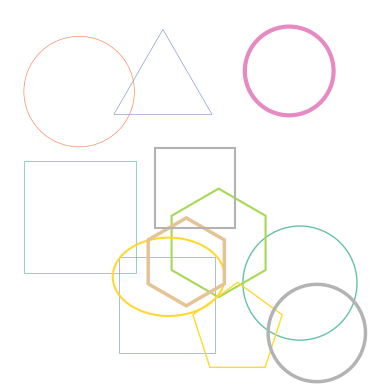[{"shape": "circle", "thickness": 1, "radius": 0.74, "center": [0.779, 0.265]}, {"shape": "square", "thickness": 0.5, "radius": 0.73, "center": [0.208, 0.436]}, {"shape": "circle", "thickness": 0.5, "radius": 0.72, "center": [0.206, 0.762]}, {"shape": "square", "thickness": 0.5, "radius": 0.62, "center": [0.434, 0.207]}, {"shape": "triangle", "thickness": 0.5, "radius": 0.74, "center": [0.423, 0.776]}, {"shape": "circle", "thickness": 3, "radius": 0.58, "center": [0.751, 0.816]}, {"shape": "hexagon", "thickness": 1.5, "radius": 0.7, "center": [0.568, 0.369]}, {"shape": "oval", "thickness": 1.5, "radius": 0.73, "center": [0.438, 0.281]}, {"shape": "pentagon", "thickness": 1, "radius": 0.61, "center": [0.617, 0.145]}, {"shape": "hexagon", "thickness": 2.5, "radius": 0.57, "center": [0.484, 0.32]}, {"shape": "circle", "thickness": 2.5, "radius": 0.63, "center": [0.823, 0.135]}, {"shape": "square", "thickness": 1.5, "radius": 0.52, "center": [0.506, 0.511]}]